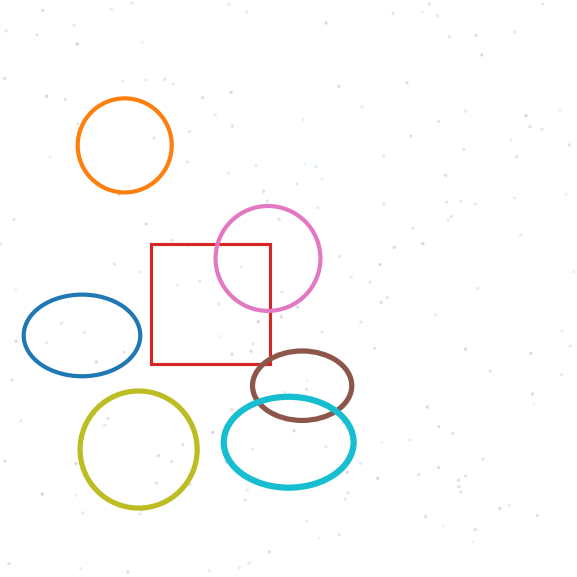[{"shape": "oval", "thickness": 2, "radius": 0.5, "center": [0.142, 0.418]}, {"shape": "circle", "thickness": 2, "radius": 0.41, "center": [0.216, 0.747]}, {"shape": "square", "thickness": 1.5, "radius": 0.52, "center": [0.364, 0.473]}, {"shape": "oval", "thickness": 2.5, "radius": 0.43, "center": [0.523, 0.331]}, {"shape": "circle", "thickness": 2, "radius": 0.45, "center": [0.464, 0.552]}, {"shape": "circle", "thickness": 2.5, "radius": 0.51, "center": [0.24, 0.221]}, {"shape": "oval", "thickness": 3, "radius": 0.56, "center": [0.5, 0.233]}]